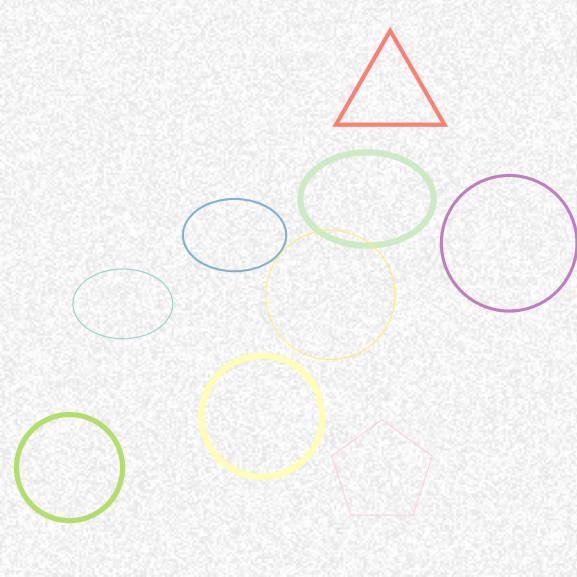[{"shape": "oval", "thickness": 0.5, "radius": 0.43, "center": [0.213, 0.473]}, {"shape": "circle", "thickness": 3, "radius": 0.52, "center": [0.453, 0.278]}, {"shape": "triangle", "thickness": 2, "radius": 0.54, "center": [0.676, 0.837]}, {"shape": "oval", "thickness": 1, "radius": 0.45, "center": [0.406, 0.592]}, {"shape": "circle", "thickness": 2.5, "radius": 0.46, "center": [0.12, 0.189]}, {"shape": "pentagon", "thickness": 0.5, "radius": 0.46, "center": [0.661, 0.181]}, {"shape": "circle", "thickness": 1.5, "radius": 0.59, "center": [0.882, 0.578]}, {"shape": "oval", "thickness": 3, "radius": 0.58, "center": [0.635, 0.655]}, {"shape": "circle", "thickness": 0.5, "radius": 0.56, "center": [0.572, 0.488]}]